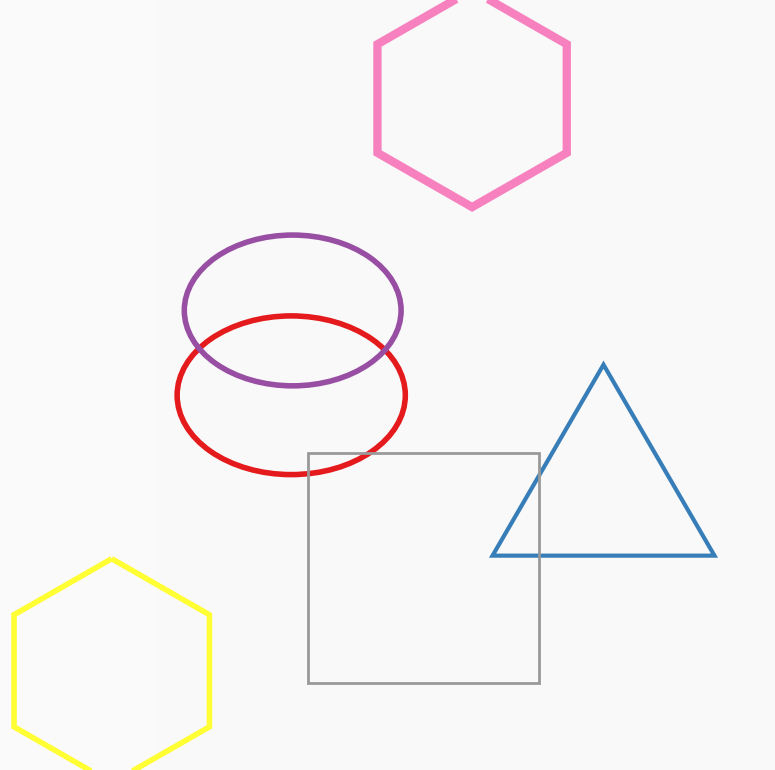[{"shape": "oval", "thickness": 2, "radius": 0.74, "center": [0.376, 0.487]}, {"shape": "triangle", "thickness": 1.5, "radius": 0.83, "center": [0.779, 0.361]}, {"shape": "oval", "thickness": 2, "radius": 0.7, "center": [0.378, 0.597]}, {"shape": "hexagon", "thickness": 2, "radius": 0.73, "center": [0.144, 0.129]}, {"shape": "hexagon", "thickness": 3, "radius": 0.71, "center": [0.609, 0.872]}, {"shape": "square", "thickness": 1, "radius": 0.75, "center": [0.547, 0.263]}]